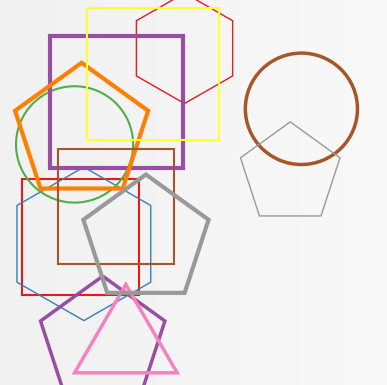[{"shape": "square", "thickness": 1.5, "radius": 0.75, "center": [0.207, 0.384]}, {"shape": "hexagon", "thickness": 1, "radius": 0.72, "center": [0.476, 0.875]}, {"shape": "hexagon", "thickness": 1, "radius": 1.0, "center": [0.216, 0.367]}, {"shape": "circle", "thickness": 1.5, "radius": 0.76, "center": [0.192, 0.625]}, {"shape": "pentagon", "thickness": 2.5, "radius": 0.84, "center": [0.265, 0.114]}, {"shape": "square", "thickness": 3, "radius": 0.86, "center": [0.3, 0.735]}, {"shape": "pentagon", "thickness": 3, "radius": 0.9, "center": [0.211, 0.656]}, {"shape": "square", "thickness": 1.5, "radius": 0.86, "center": [0.395, 0.808]}, {"shape": "circle", "thickness": 2.5, "radius": 0.72, "center": [0.778, 0.717]}, {"shape": "square", "thickness": 1.5, "radius": 0.75, "center": [0.3, 0.463]}, {"shape": "triangle", "thickness": 2.5, "radius": 0.76, "center": [0.325, 0.108]}, {"shape": "pentagon", "thickness": 3, "radius": 0.85, "center": [0.377, 0.377]}, {"shape": "pentagon", "thickness": 1, "radius": 0.68, "center": [0.749, 0.548]}]